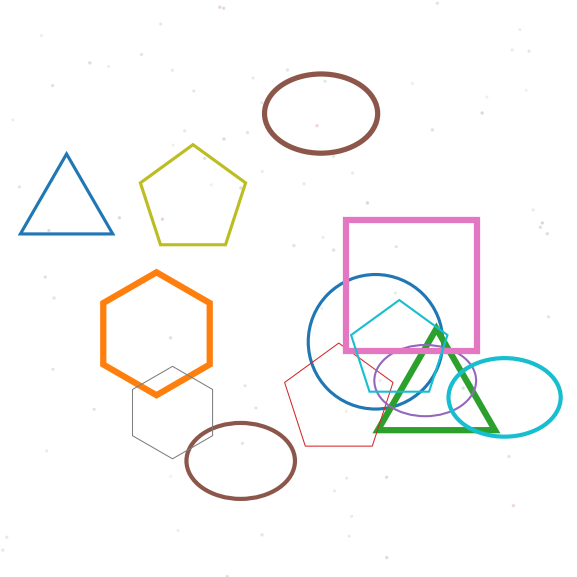[{"shape": "triangle", "thickness": 1.5, "radius": 0.46, "center": [0.115, 0.64]}, {"shape": "circle", "thickness": 1.5, "radius": 0.58, "center": [0.65, 0.407]}, {"shape": "hexagon", "thickness": 3, "radius": 0.53, "center": [0.271, 0.421]}, {"shape": "triangle", "thickness": 3, "radius": 0.59, "center": [0.756, 0.313]}, {"shape": "pentagon", "thickness": 0.5, "radius": 0.49, "center": [0.587, 0.306]}, {"shape": "oval", "thickness": 1, "radius": 0.44, "center": [0.736, 0.34]}, {"shape": "oval", "thickness": 2.5, "radius": 0.49, "center": [0.556, 0.802]}, {"shape": "oval", "thickness": 2, "radius": 0.47, "center": [0.417, 0.201]}, {"shape": "square", "thickness": 3, "radius": 0.57, "center": [0.713, 0.504]}, {"shape": "hexagon", "thickness": 0.5, "radius": 0.4, "center": [0.299, 0.285]}, {"shape": "pentagon", "thickness": 1.5, "radius": 0.48, "center": [0.334, 0.653]}, {"shape": "pentagon", "thickness": 1, "radius": 0.44, "center": [0.691, 0.392]}, {"shape": "oval", "thickness": 2, "radius": 0.49, "center": [0.874, 0.311]}]